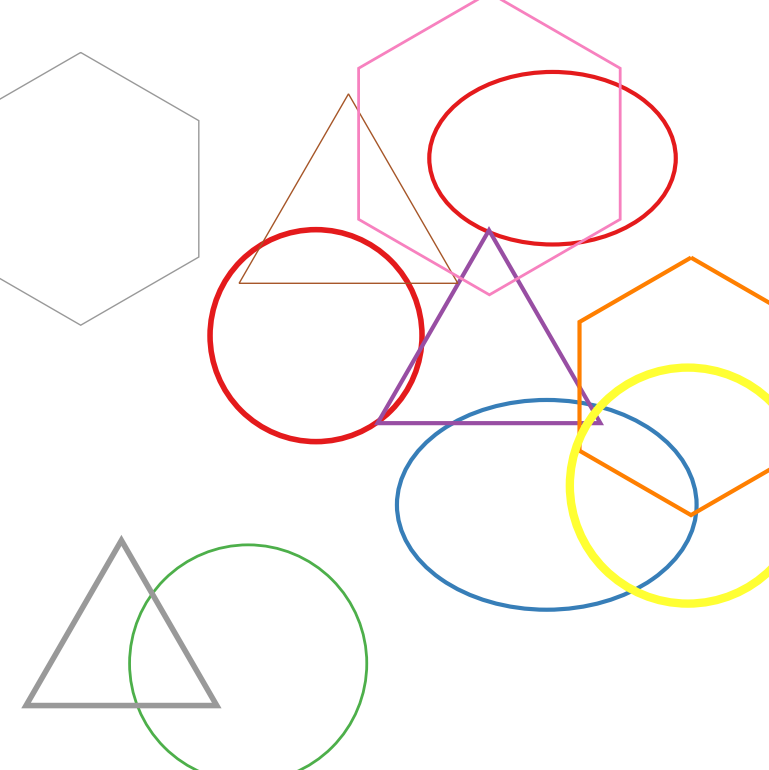[{"shape": "circle", "thickness": 2, "radius": 0.69, "center": [0.41, 0.564]}, {"shape": "oval", "thickness": 1.5, "radius": 0.8, "center": [0.718, 0.795]}, {"shape": "oval", "thickness": 1.5, "radius": 0.97, "center": [0.71, 0.344]}, {"shape": "circle", "thickness": 1, "radius": 0.77, "center": [0.322, 0.138]}, {"shape": "triangle", "thickness": 1.5, "radius": 0.84, "center": [0.635, 0.534]}, {"shape": "hexagon", "thickness": 1.5, "radius": 0.84, "center": [0.897, 0.498]}, {"shape": "circle", "thickness": 3, "radius": 0.77, "center": [0.893, 0.369]}, {"shape": "triangle", "thickness": 0.5, "radius": 0.82, "center": [0.453, 0.714]}, {"shape": "hexagon", "thickness": 1, "radius": 0.98, "center": [0.636, 0.813]}, {"shape": "triangle", "thickness": 2, "radius": 0.71, "center": [0.158, 0.155]}, {"shape": "hexagon", "thickness": 0.5, "radius": 0.89, "center": [0.105, 0.755]}]